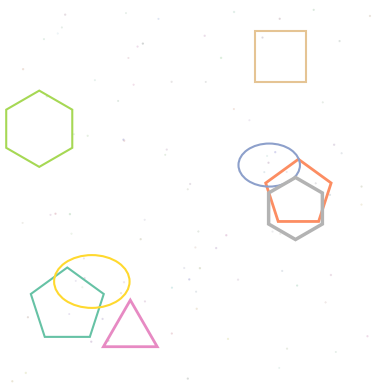[{"shape": "pentagon", "thickness": 1.5, "radius": 0.5, "center": [0.175, 0.206]}, {"shape": "pentagon", "thickness": 2, "radius": 0.45, "center": [0.775, 0.497]}, {"shape": "oval", "thickness": 1.5, "radius": 0.4, "center": [0.699, 0.571]}, {"shape": "triangle", "thickness": 2, "radius": 0.4, "center": [0.338, 0.14]}, {"shape": "hexagon", "thickness": 1.5, "radius": 0.5, "center": [0.102, 0.666]}, {"shape": "oval", "thickness": 1.5, "radius": 0.49, "center": [0.239, 0.269]}, {"shape": "square", "thickness": 1.5, "radius": 0.33, "center": [0.729, 0.853]}, {"shape": "hexagon", "thickness": 2.5, "radius": 0.4, "center": [0.768, 0.458]}]